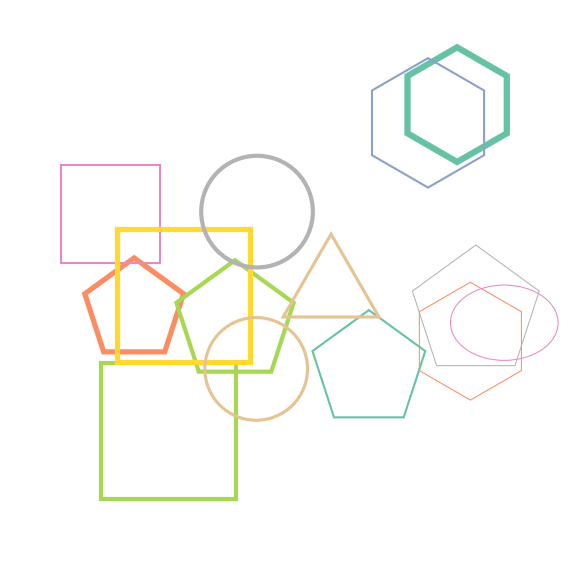[{"shape": "hexagon", "thickness": 3, "radius": 0.5, "center": [0.792, 0.818]}, {"shape": "pentagon", "thickness": 1, "radius": 0.51, "center": [0.639, 0.359]}, {"shape": "hexagon", "thickness": 0.5, "radius": 0.51, "center": [0.815, 0.408]}, {"shape": "pentagon", "thickness": 2.5, "radius": 0.45, "center": [0.232, 0.463]}, {"shape": "hexagon", "thickness": 1, "radius": 0.56, "center": [0.741, 0.786]}, {"shape": "oval", "thickness": 0.5, "radius": 0.47, "center": [0.873, 0.44]}, {"shape": "square", "thickness": 1, "radius": 0.43, "center": [0.192, 0.628]}, {"shape": "square", "thickness": 2, "radius": 0.59, "center": [0.291, 0.253]}, {"shape": "pentagon", "thickness": 2, "radius": 0.53, "center": [0.407, 0.442]}, {"shape": "square", "thickness": 2.5, "radius": 0.58, "center": [0.318, 0.487]}, {"shape": "circle", "thickness": 1.5, "radius": 0.44, "center": [0.444, 0.36]}, {"shape": "triangle", "thickness": 1.5, "radius": 0.48, "center": [0.573, 0.498]}, {"shape": "circle", "thickness": 2, "radius": 0.48, "center": [0.445, 0.633]}, {"shape": "pentagon", "thickness": 0.5, "radius": 0.58, "center": [0.824, 0.459]}]